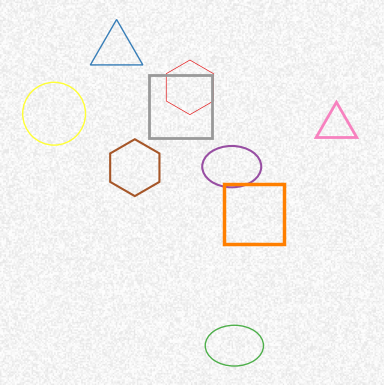[{"shape": "hexagon", "thickness": 0.5, "radius": 0.35, "center": [0.493, 0.773]}, {"shape": "triangle", "thickness": 1, "radius": 0.39, "center": [0.303, 0.871]}, {"shape": "oval", "thickness": 1, "radius": 0.38, "center": [0.609, 0.102]}, {"shape": "oval", "thickness": 1.5, "radius": 0.38, "center": [0.602, 0.567]}, {"shape": "square", "thickness": 2.5, "radius": 0.39, "center": [0.66, 0.444]}, {"shape": "circle", "thickness": 1, "radius": 0.41, "center": [0.141, 0.705]}, {"shape": "hexagon", "thickness": 1.5, "radius": 0.37, "center": [0.35, 0.565]}, {"shape": "triangle", "thickness": 2, "radius": 0.31, "center": [0.874, 0.673]}, {"shape": "square", "thickness": 2, "radius": 0.41, "center": [0.468, 0.724]}]